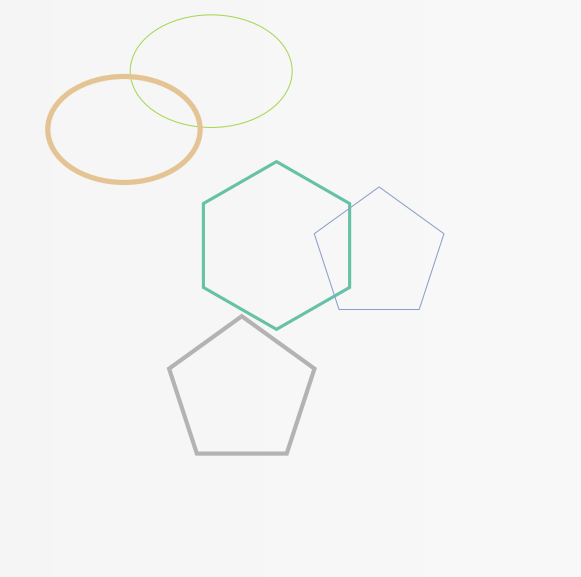[{"shape": "hexagon", "thickness": 1.5, "radius": 0.73, "center": [0.476, 0.574]}, {"shape": "pentagon", "thickness": 0.5, "radius": 0.59, "center": [0.652, 0.558]}, {"shape": "oval", "thickness": 0.5, "radius": 0.7, "center": [0.363, 0.876]}, {"shape": "oval", "thickness": 2.5, "radius": 0.66, "center": [0.213, 0.775]}, {"shape": "pentagon", "thickness": 2, "radius": 0.66, "center": [0.416, 0.32]}]